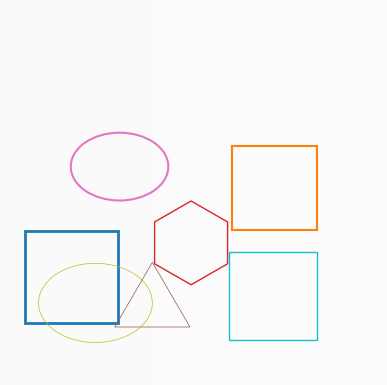[{"shape": "square", "thickness": 2, "radius": 0.6, "center": [0.185, 0.28]}, {"shape": "square", "thickness": 1.5, "radius": 0.55, "center": [0.708, 0.512]}, {"shape": "hexagon", "thickness": 1, "radius": 0.54, "center": [0.493, 0.369]}, {"shape": "triangle", "thickness": 0.5, "radius": 0.56, "center": [0.393, 0.207]}, {"shape": "oval", "thickness": 1.5, "radius": 0.63, "center": [0.309, 0.567]}, {"shape": "oval", "thickness": 0.5, "radius": 0.73, "center": [0.246, 0.213]}, {"shape": "square", "thickness": 1, "radius": 0.57, "center": [0.705, 0.231]}]